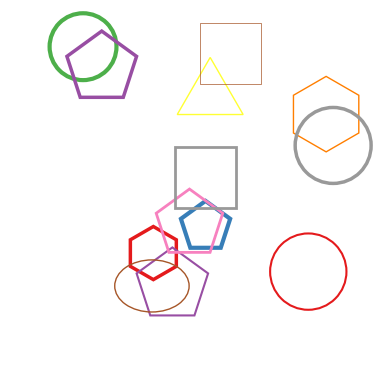[{"shape": "circle", "thickness": 1.5, "radius": 0.5, "center": [0.801, 0.295]}, {"shape": "hexagon", "thickness": 2.5, "radius": 0.34, "center": [0.398, 0.343]}, {"shape": "pentagon", "thickness": 3, "radius": 0.34, "center": [0.534, 0.411]}, {"shape": "circle", "thickness": 3, "radius": 0.43, "center": [0.216, 0.879]}, {"shape": "pentagon", "thickness": 1.5, "radius": 0.49, "center": [0.448, 0.26]}, {"shape": "pentagon", "thickness": 2.5, "radius": 0.48, "center": [0.264, 0.824]}, {"shape": "hexagon", "thickness": 1, "radius": 0.49, "center": [0.847, 0.704]}, {"shape": "triangle", "thickness": 1, "radius": 0.49, "center": [0.546, 0.752]}, {"shape": "oval", "thickness": 1, "radius": 0.48, "center": [0.395, 0.257]}, {"shape": "square", "thickness": 0.5, "radius": 0.4, "center": [0.599, 0.861]}, {"shape": "pentagon", "thickness": 2, "radius": 0.45, "center": [0.492, 0.418]}, {"shape": "square", "thickness": 2, "radius": 0.4, "center": [0.534, 0.539]}, {"shape": "circle", "thickness": 2.5, "radius": 0.49, "center": [0.865, 0.622]}]